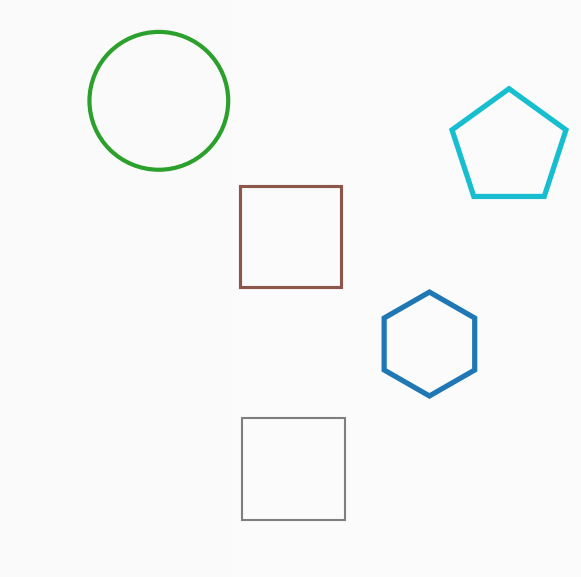[{"shape": "hexagon", "thickness": 2.5, "radius": 0.45, "center": [0.739, 0.403]}, {"shape": "circle", "thickness": 2, "radius": 0.6, "center": [0.273, 0.825]}, {"shape": "square", "thickness": 1.5, "radius": 0.44, "center": [0.5, 0.589]}, {"shape": "square", "thickness": 1, "radius": 0.44, "center": [0.506, 0.187]}, {"shape": "pentagon", "thickness": 2.5, "radius": 0.52, "center": [0.876, 0.742]}]